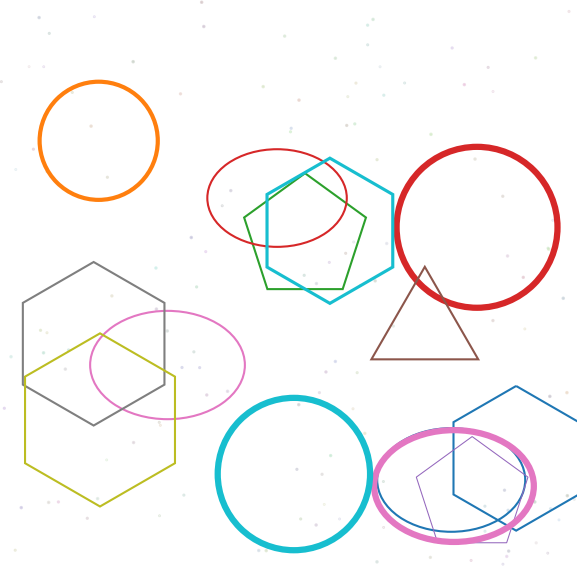[{"shape": "hexagon", "thickness": 1, "radius": 0.63, "center": [0.894, 0.206]}, {"shape": "oval", "thickness": 1, "radius": 0.64, "center": [0.781, 0.168]}, {"shape": "circle", "thickness": 2, "radius": 0.51, "center": [0.171, 0.755]}, {"shape": "pentagon", "thickness": 1, "radius": 0.55, "center": [0.528, 0.588]}, {"shape": "oval", "thickness": 1, "radius": 0.6, "center": [0.48, 0.656]}, {"shape": "circle", "thickness": 3, "radius": 0.7, "center": [0.826, 0.606]}, {"shape": "pentagon", "thickness": 0.5, "radius": 0.51, "center": [0.818, 0.142]}, {"shape": "triangle", "thickness": 1, "radius": 0.53, "center": [0.736, 0.43]}, {"shape": "oval", "thickness": 1, "radius": 0.67, "center": [0.29, 0.367]}, {"shape": "oval", "thickness": 3, "radius": 0.69, "center": [0.786, 0.158]}, {"shape": "hexagon", "thickness": 1, "radius": 0.71, "center": [0.162, 0.404]}, {"shape": "hexagon", "thickness": 1, "radius": 0.75, "center": [0.173, 0.272]}, {"shape": "hexagon", "thickness": 1.5, "radius": 0.63, "center": [0.571, 0.6]}, {"shape": "circle", "thickness": 3, "radius": 0.66, "center": [0.509, 0.178]}]